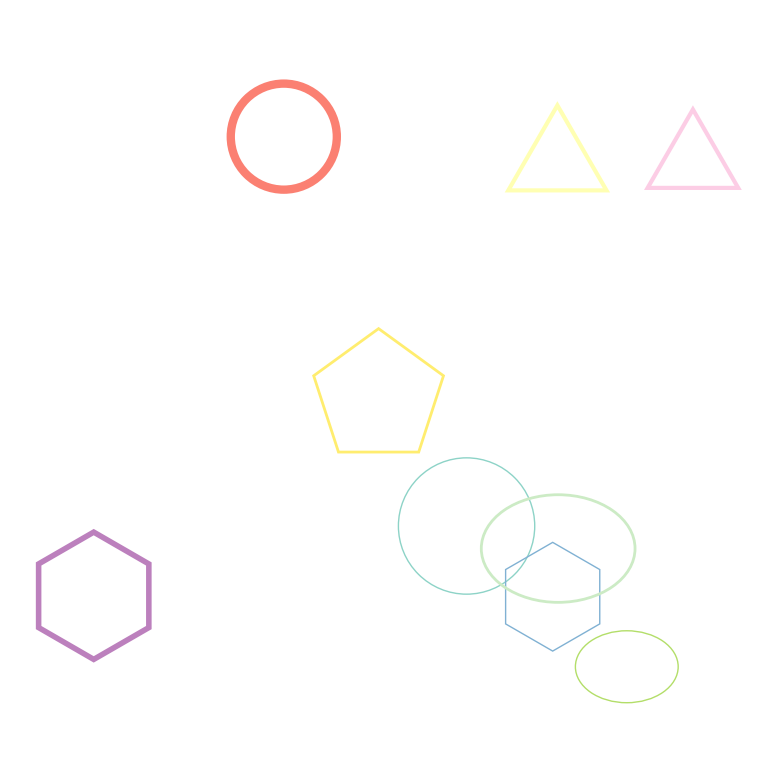[{"shape": "circle", "thickness": 0.5, "radius": 0.44, "center": [0.606, 0.317]}, {"shape": "triangle", "thickness": 1.5, "radius": 0.37, "center": [0.724, 0.79]}, {"shape": "circle", "thickness": 3, "radius": 0.34, "center": [0.369, 0.823]}, {"shape": "hexagon", "thickness": 0.5, "radius": 0.35, "center": [0.718, 0.225]}, {"shape": "oval", "thickness": 0.5, "radius": 0.33, "center": [0.814, 0.134]}, {"shape": "triangle", "thickness": 1.5, "radius": 0.34, "center": [0.9, 0.79]}, {"shape": "hexagon", "thickness": 2, "radius": 0.41, "center": [0.122, 0.226]}, {"shape": "oval", "thickness": 1, "radius": 0.5, "center": [0.725, 0.288]}, {"shape": "pentagon", "thickness": 1, "radius": 0.44, "center": [0.492, 0.485]}]